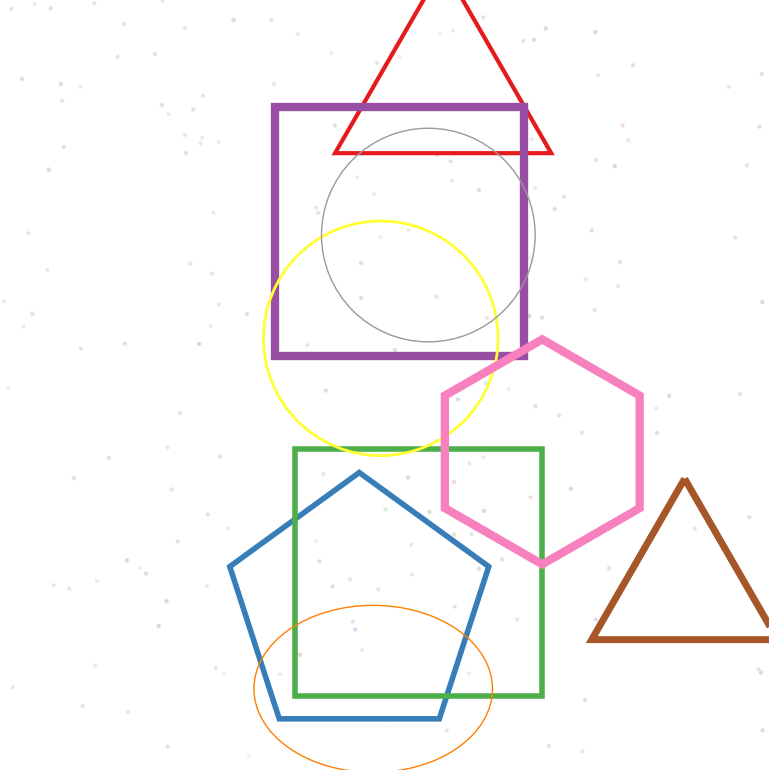[{"shape": "triangle", "thickness": 1.5, "radius": 0.81, "center": [0.575, 0.882]}, {"shape": "pentagon", "thickness": 2, "radius": 0.88, "center": [0.467, 0.21]}, {"shape": "square", "thickness": 2, "radius": 0.8, "center": [0.543, 0.257]}, {"shape": "square", "thickness": 3, "radius": 0.81, "center": [0.519, 0.699]}, {"shape": "oval", "thickness": 0.5, "radius": 0.77, "center": [0.485, 0.105]}, {"shape": "circle", "thickness": 1, "radius": 0.76, "center": [0.495, 0.561]}, {"shape": "triangle", "thickness": 2.5, "radius": 0.7, "center": [0.889, 0.239]}, {"shape": "hexagon", "thickness": 3, "radius": 0.73, "center": [0.704, 0.413]}, {"shape": "circle", "thickness": 0.5, "radius": 0.69, "center": [0.556, 0.695]}]